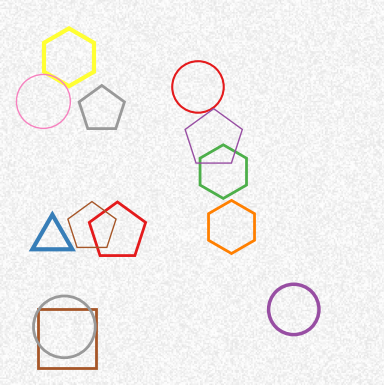[{"shape": "pentagon", "thickness": 2, "radius": 0.38, "center": [0.305, 0.398]}, {"shape": "circle", "thickness": 1.5, "radius": 0.33, "center": [0.514, 0.774]}, {"shape": "triangle", "thickness": 3, "radius": 0.3, "center": [0.136, 0.382]}, {"shape": "hexagon", "thickness": 2, "radius": 0.35, "center": [0.58, 0.554]}, {"shape": "circle", "thickness": 2.5, "radius": 0.33, "center": [0.763, 0.196]}, {"shape": "pentagon", "thickness": 1, "radius": 0.39, "center": [0.555, 0.64]}, {"shape": "hexagon", "thickness": 2, "radius": 0.34, "center": [0.601, 0.41]}, {"shape": "hexagon", "thickness": 3, "radius": 0.37, "center": [0.179, 0.851]}, {"shape": "square", "thickness": 2, "radius": 0.38, "center": [0.174, 0.121]}, {"shape": "pentagon", "thickness": 1, "radius": 0.33, "center": [0.239, 0.411]}, {"shape": "circle", "thickness": 1, "radius": 0.35, "center": [0.113, 0.737]}, {"shape": "pentagon", "thickness": 2, "radius": 0.31, "center": [0.264, 0.716]}, {"shape": "circle", "thickness": 2, "radius": 0.4, "center": [0.167, 0.151]}]